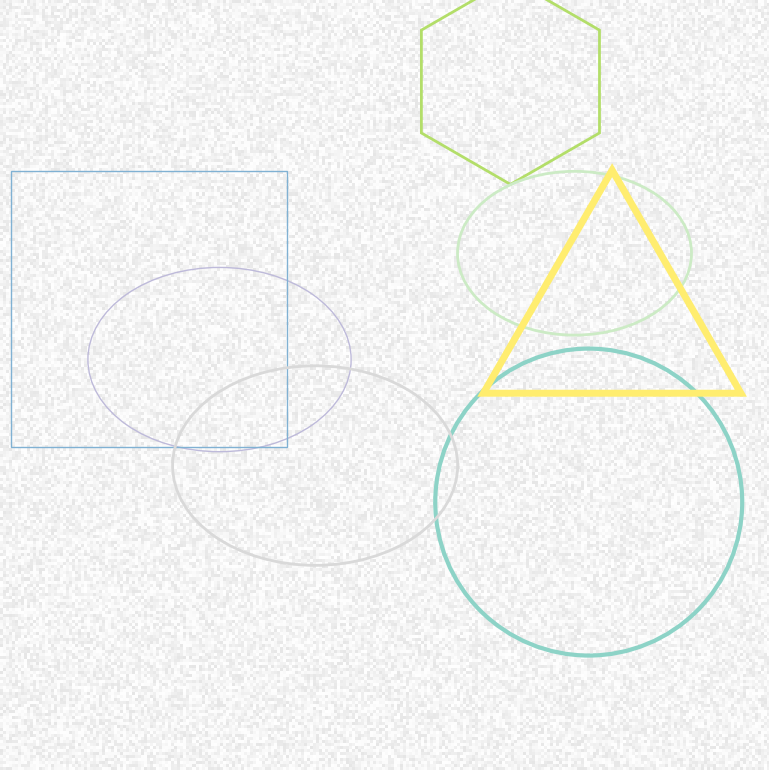[{"shape": "circle", "thickness": 1.5, "radius": 1.0, "center": [0.765, 0.348]}, {"shape": "oval", "thickness": 0.5, "radius": 0.85, "center": [0.285, 0.533]}, {"shape": "square", "thickness": 0.5, "radius": 0.9, "center": [0.193, 0.598]}, {"shape": "hexagon", "thickness": 1, "radius": 0.67, "center": [0.663, 0.894]}, {"shape": "oval", "thickness": 1, "radius": 0.93, "center": [0.409, 0.395]}, {"shape": "oval", "thickness": 1, "radius": 0.76, "center": [0.746, 0.671]}, {"shape": "triangle", "thickness": 2.5, "radius": 0.97, "center": [0.795, 0.586]}]